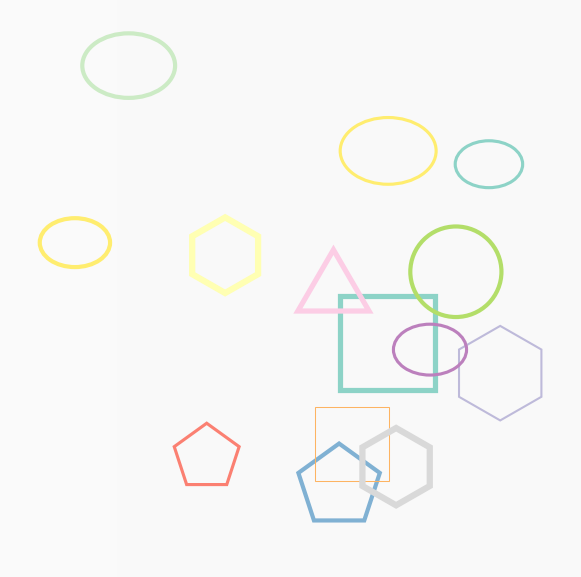[{"shape": "oval", "thickness": 1.5, "radius": 0.29, "center": [0.841, 0.715]}, {"shape": "square", "thickness": 2.5, "radius": 0.41, "center": [0.666, 0.406]}, {"shape": "hexagon", "thickness": 3, "radius": 0.33, "center": [0.387, 0.557]}, {"shape": "hexagon", "thickness": 1, "radius": 0.41, "center": [0.861, 0.353]}, {"shape": "pentagon", "thickness": 1.5, "radius": 0.29, "center": [0.356, 0.208]}, {"shape": "pentagon", "thickness": 2, "radius": 0.37, "center": [0.583, 0.157]}, {"shape": "square", "thickness": 0.5, "radius": 0.32, "center": [0.605, 0.23]}, {"shape": "circle", "thickness": 2, "radius": 0.39, "center": [0.784, 0.529]}, {"shape": "triangle", "thickness": 2.5, "radius": 0.35, "center": [0.574, 0.496]}, {"shape": "hexagon", "thickness": 3, "radius": 0.33, "center": [0.681, 0.191]}, {"shape": "oval", "thickness": 1.5, "radius": 0.31, "center": [0.74, 0.394]}, {"shape": "oval", "thickness": 2, "radius": 0.4, "center": [0.221, 0.886]}, {"shape": "oval", "thickness": 2, "radius": 0.3, "center": [0.129, 0.579]}, {"shape": "oval", "thickness": 1.5, "radius": 0.41, "center": [0.668, 0.738]}]